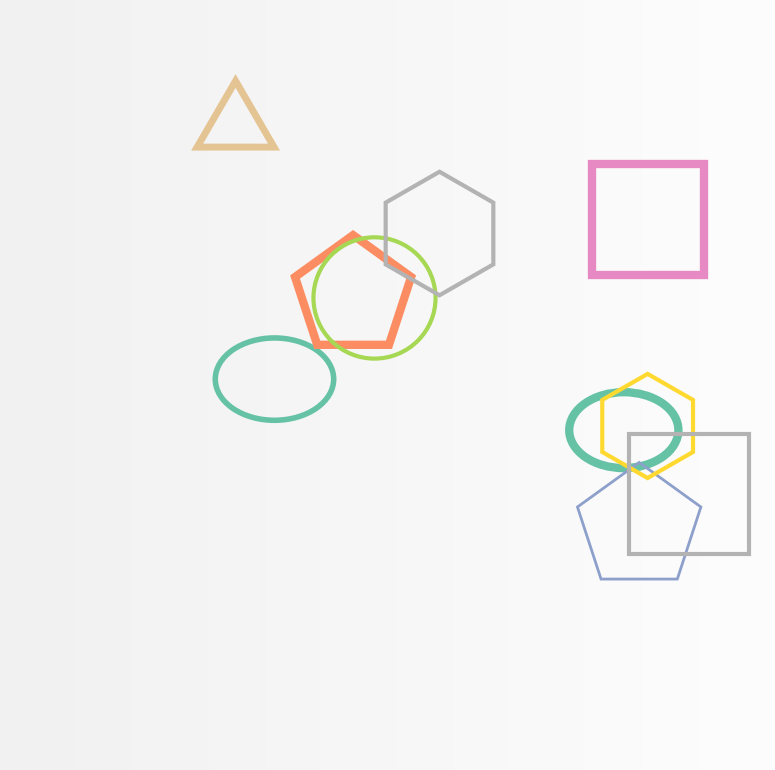[{"shape": "oval", "thickness": 3, "radius": 0.35, "center": [0.805, 0.441]}, {"shape": "oval", "thickness": 2, "radius": 0.38, "center": [0.354, 0.508]}, {"shape": "pentagon", "thickness": 3, "radius": 0.39, "center": [0.456, 0.616]}, {"shape": "pentagon", "thickness": 1, "radius": 0.42, "center": [0.825, 0.316]}, {"shape": "square", "thickness": 3, "radius": 0.36, "center": [0.836, 0.716]}, {"shape": "circle", "thickness": 1.5, "radius": 0.39, "center": [0.483, 0.613]}, {"shape": "hexagon", "thickness": 1.5, "radius": 0.34, "center": [0.836, 0.447]}, {"shape": "triangle", "thickness": 2.5, "radius": 0.29, "center": [0.304, 0.838]}, {"shape": "hexagon", "thickness": 1.5, "radius": 0.4, "center": [0.567, 0.697]}, {"shape": "square", "thickness": 1.5, "radius": 0.39, "center": [0.889, 0.359]}]